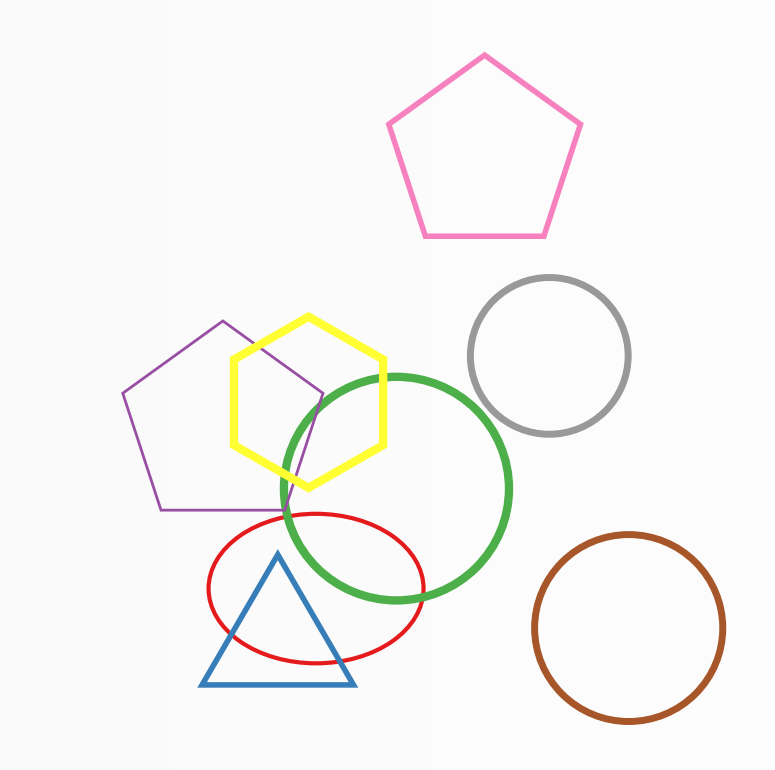[{"shape": "oval", "thickness": 1.5, "radius": 0.69, "center": [0.408, 0.236]}, {"shape": "triangle", "thickness": 2, "radius": 0.56, "center": [0.358, 0.167]}, {"shape": "circle", "thickness": 3, "radius": 0.73, "center": [0.512, 0.365]}, {"shape": "pentagon", "thickness": 1, "radius": 0.68, "center": [0.288, 0.447]}, {"shape": "hexagon", "thickness": 3, "radius": 0.56, "center": [0.398, 0.478]}, {"shape": "circle", "thickness": 2.5, "radius": 0.61, "center": [0.811, 0.184]}, {"shape": "pentagon", "thickness": 2, "radius": 0.65, "center": [0.625, 0.798]}, {"shape": "circle", "thickness": 2.5, "radius": 0.51, "center": [0.709, 0.538]}]